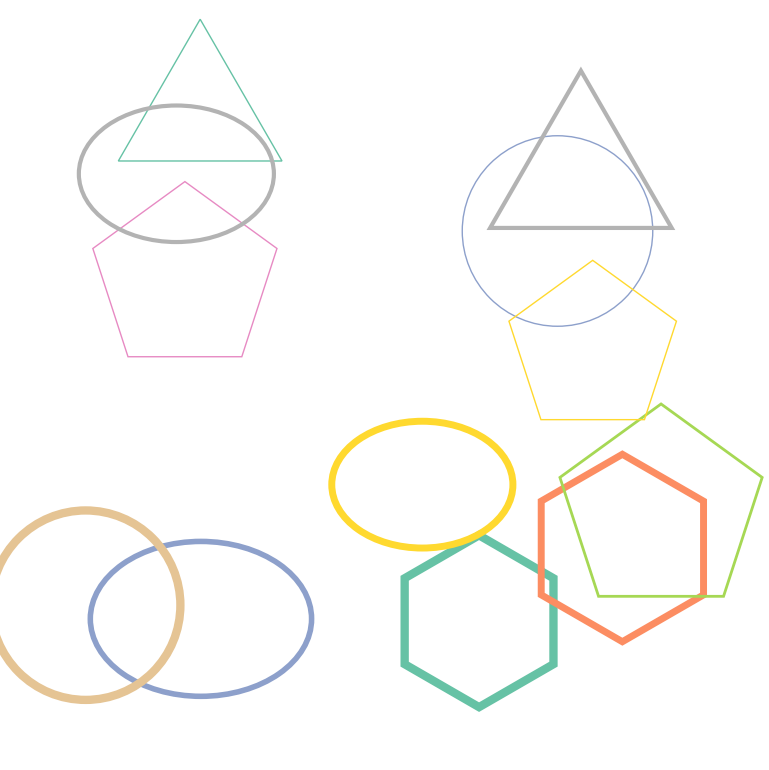[{"shape": "hexagon", "thickness": 3, "radius": 0.56, "center": [0.622, 0.193]}, {"shape": "triangle", "thickness": 0.5, "radius": 0.61, "center": [0.26, 0.852]}, {"shape": "hexagon", "thickness": 2.5, "radius": 0.61, "center": [0.808, 0.288]}, {"shape": "circle", "thickness": 0.5, "radius": 0.62, "center": [0.724, 0.7]}, {"shape": "oval", "thickness": 2, "radius": 0.72, "center": [0.261, 0.196]}, {"shape": "pentagon", "thickness": 0.5, "radius": 0.63, "center": [0.24, 0.638]}, {"shape": "pentagon", "thickness": 1, "radius": 0.69, "center": [0.859, 0.337]}, {"shape": "oval", "thickness": 2.5, "radius": 0.59, "center": [0.548, 0.371]}, {"shape": "pentagon", "thickness": 0.5, "radius": 0.57, "center": [0.77, 0.548]}, {"shape": "circle", "thickness": 3, "radius": 0.62, "center": [0.111, 0.214]}, {"shape": "triangle", "thickness": 1.5, "radius": 0.68, "center": [0.754, 0.772]}, {"shape": "oval", "thickness": 1.5, "radius": 0.63, "center": [0.229, 0.774]}]